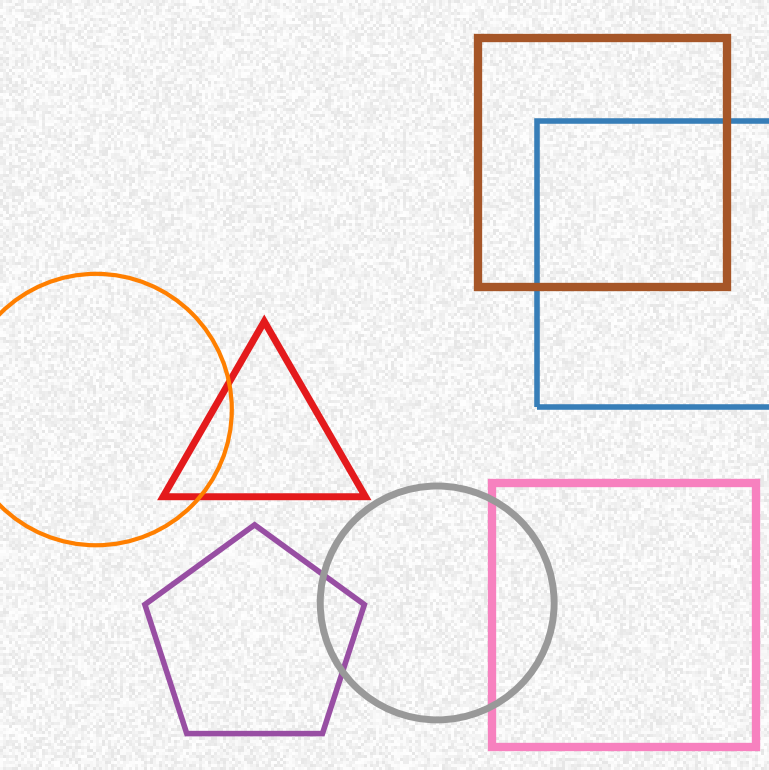[{"shape": "triangle", "thickness": 2.5, "radius": 0.76, "center": [0.343, 0.431]}, {"shape": "square", "thickness": 2, "radius": 0.93, "center": [0.883, 0.657]}, {"shape": "pentagon", "thickness": 2, "radius": 0.75, "center": [0.331, 0.169]}, {"shape": "circle", "thickness": 1.5, "radius": 0.88, "center": [0.125, 0.468]}, {"shape": "square", "thickness": 3, "radius": 0.81, "center": [0.783, 0.789]}, {"shape": "square", "thickness": 3, "radius": 0.86, "center": [0.81, 0.202]}, {"shape": "circle", "thickness": 2.5, "radius": 0.76, "center": [0.568, 0.217]}]